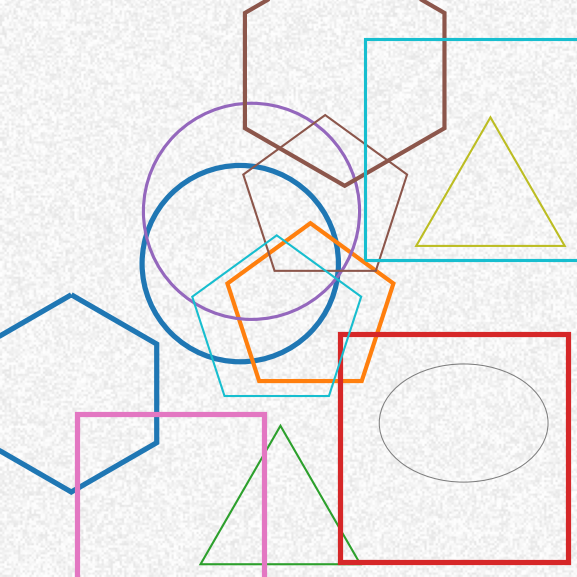[{"shape": "hexagon", "thickness": 2.5, "radius": 0.85, "center": [0.123, 0.318]}, {"shape": "circle", "thickness": 2.5, "radius": 0.85, "center": [0.416, 0.543]}, {"shape": "pentagon", "thickness": 2, "radius": 0.76, "center": [0.538, 0.462]}, {"shape": "triangle", "thickness": 1, "radius": 0.8, "center": [0.486, 0.102]}, {"shape": "square", "thickness": 2.5, "radius": 0.99, "center": [0.785, 0.224]}, {"shape": "circle", "thickness": 1.5, "radius": 0.94, "center": [0.435, 0.633]}, {"shape": "pentagon", "thickness": 1, "radius": 0.75, "center": [0.563, 0.651]}, {"shape": "hexagon", "thickness": 2, "radius": 1.0, "center": [0.597, 0.877]}, {"shape": "square", "thickness": 2.5, "radius": 0.81, "center": [0.295, 0.121]}, {"shape": "oval", "thickness": 0.5, "radius": 0.73, "center": [0.803, 0.267]}, {"shape": "triangle", "thickness": 1, "radius": 0.74, "center": [0.849, 0.648]}, {"shape": "square", "thickness": 1.5, "radius": 0.96, "center": [0.823, 0.74]}, {"shape": "pentagon", "thickness": 1, "radius": 0.77, "center": [0.479, 0.438]}]